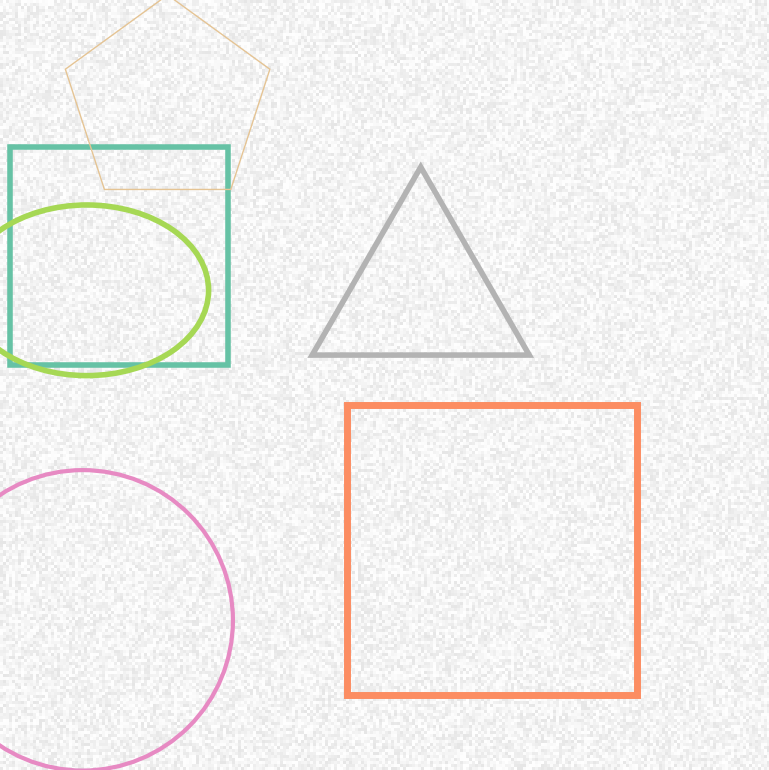[{"shape": "square", "thickness": 2, "radius": 0.71, "center": [0.154, 0.668]}, {"shape": "square", "thickness": 2.5, "radius": 0.94, "center": [0.639, 0.286]}, {"shape": "circle", "thickness": 1.5, "radius": 0.98, "center": [0.107, 0.194]}, {"shape": "oval", "thickness": 2, "radius": 0.79, "center": [0.113, 0.623]}, {"shape": "pentagon", "thickness": 0.5, "radius": 0.7, "center": [0.218, 0.867]}, {"shape": "triangle", "thickness": 2, "radius": 0.81, "center": [0.546, 0.62]}]